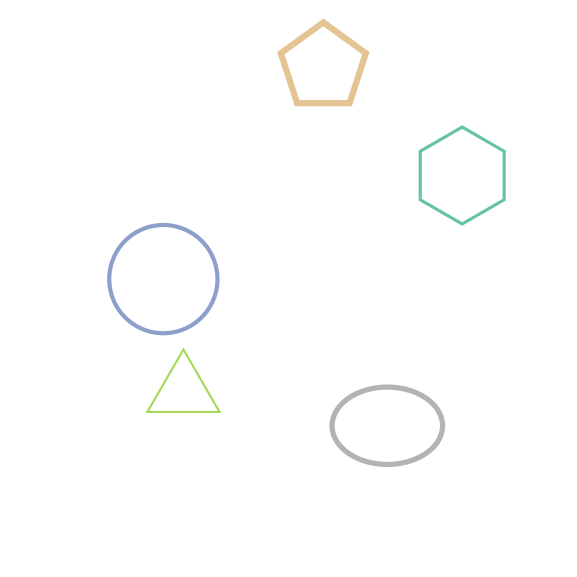[{"shape": "hexagon", "thickness": 1.5, "radius": 0.42, "center": [0.8, 0.695]}, {"shape": "circle", "thickness": 2, "radius": 0.47, "center": [0.283, 0.516]}, {"shape": "triangle", "thickness": 1, "radius": 0.36, "center": [0.318, 0.322]}, {"shape": "pentagon", "thickness": 3, "radius": 0.39, "center": [0.56, 0.883]}, {"shape": "oval", "thickness": 2.5, "radius": 0.48, "center": [0.671, 0.262]}]